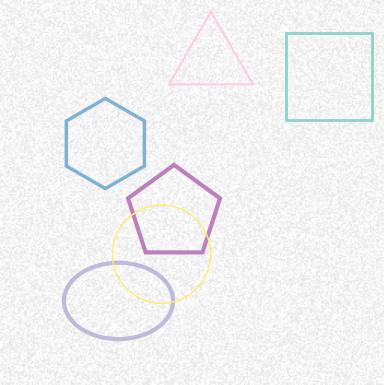[{"shape": "square", "thickness": 2, "radius": 0.56, "center": [0.855, 0.801]}, {"shape": "oval", "thickness": 3, "radius": 0.71, "center": [0.308, 0.218]}, {"shape": "hexagon", "thickness": 2.5, "radius": 0.59, "center": [0.274, 0.627]}, {"shape": "triangle", "thickness": 1.5, "radius": 0.63, "center": [0.548, 0.844]}, {"shape": "pentagon", "thickness": 3, "radius": 0.63, "center": [0.452, 0.446]}, {"shape": "circle", "thickness": 1, "radius": 0.64, "center": [0.42, 0.34]}]